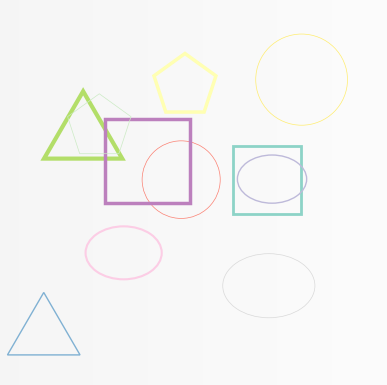[{"shape": "square", "thickness": 2, "radius": 0.44, "center": [0.689, 0.533]}, {"shape": "pentagon", "thickness": 2.5, "radius": 0.42, "center": [0.477, 0.777]}, {"shape": "oval", "thickness": 1, "radius": 0.45, "center": [0.702, 0.535]}, {"shape": "circle", "thickness": 0.5, "radius": 0.5, "center": [0.468, 0.533]}, {"shape": "triangle", "thickness": 1, "radius": 0.54, "center": [0.113, 0.132]}, {"shape": "triangle", "thickness": 3, "radius": 0.58, "center": [0.215, 0.646]}, {"shape": "oval", "thickness": 1.5, "radius": 0.49, "center": [0.319, 0.343]}, {"shape": "oval", "thickness": 0.5, "radius": 0.59, "center": [0.694, 0.258]}, {"shape": "square", "thickness": 2.5, "radius": 0.54, "center": [0.381, 0.582]}, {"shape": "pentagon", "thickness": 0.5, "radius": 0.43, "center": [0.256, 0.67]}, {"shape": "circle", "thickness": 0.5, "radius": 0.59, "center": [0.778, 0.793]}]